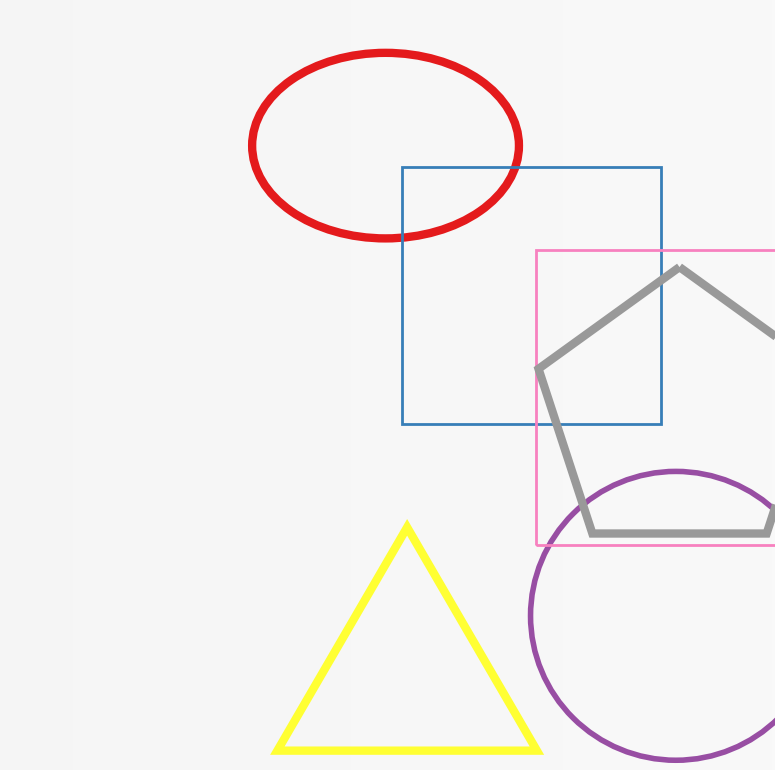[{"shape": "oval", "thickness": 3, "radius": 0.86, "center": [0.497, 0.811]}, {"shape": "square", "thickness": 1, "radius": 0.83, "center": [0.686, 0.616]}, {"shape": "circle", "thickness": 2, "radius": 0.94, "center": [0.872, 0.2]}, {"shape": "triangle", "thickness": 3, "radius": 0.97, "center": [0.525, 0.122]}, {"shape": "square", "thickness": 1, "radius": 0.96, "center": [0.883, 0.484]}, {"shape": "pentagon", "thickness": 3, "radius": 0.96, "center": [0.877, 0.462]}]